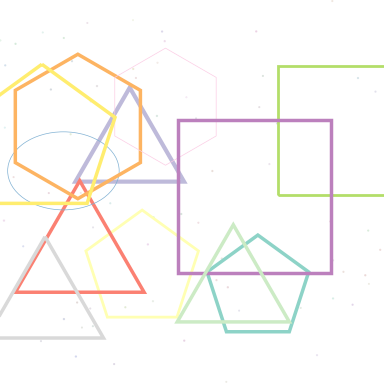[{"shape": "pentagon", "thickness": 2.5, "radius": 0.69, "center": [0.67, 0.251]}, {"shape": "pentagon", "thickness": 2, "radius": 0.77, "center": [0.369, 0.301]}, {"shape": "triangle", "thickness": 3, "radius": 0.81, "center": [0.337, 0.61]}, {"shape": "triangle", "thickness": 2.5, "radius": 0.97, "center": [0.207, 0.337]}, {"shape": "oval", "thickness": 0.5, "radius": 0.72, "center": [0.165, 0.556]}, {"shape": "hexagon", "thickness": 2.5, "radius": 0.94, "center": [0.202, 0.671]}, {"shape": "square", "thickness": 2, "radius": 0.84, "center": [0.889, 0.66]}, {"shape": "hexagon", "thickness": 0.5, "radius": 0.76, "center": [0.43, 0.723]}, {"shape": "triangle", "thickness": 2.5, "radius": 0.88, "center": [0.117, 0.21]}, {"shape": "square", "thickness": 2.5, "radius": 0.99, "center": [0.66, 0.489]}, {"shape": "triangle", "thickness": 2.5, "radius": 0.84, "center": [0.606, 0.248]}, {"shape": "pentagon", "thickness": 2.5, "radius": 1.0, "center": [0.109, 0.633]}]